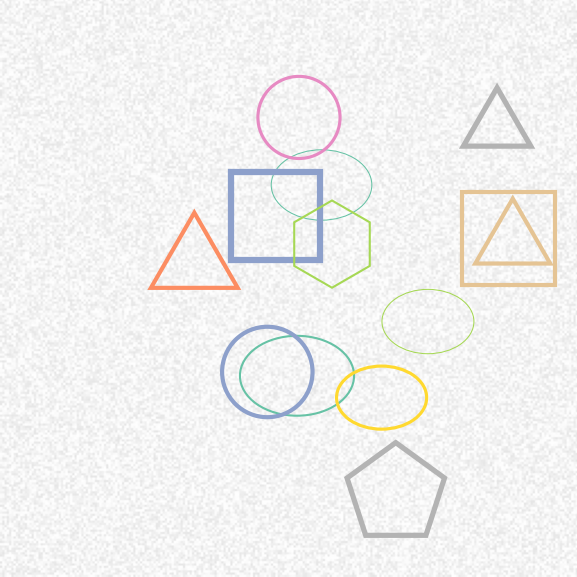[{"shape": "oval", "thickness": 0.5, "radius": 0.44, "center": [0.557, 0.679]}, {"shape": "oval", "thickness": 1, "radius": 0.49, "center": [0.514, 0.348]}, {"shape": "triangle", "thickness": 2, "radius": 0.43, "center": [0.336, 0.544]}, {"shape": "circle", "thickness": 2, "radius": 0.39, "center": [0.463, 0.355]}, {"shape": "square", "thickness": 3, "radius": 0.38, "center": [0.477, 0.625]}, {"shape": "circle", "thickness": 1.5, "radius": 0.36, "center": [0.518, 0.796]}, {"shape": "hexagon", "thickness": 1, "radius": 0.38, "center": [0.575, 0.576]}, {"shape": "oval", "thickness": 0.5, "radius": 0.4, "center": [0.741, 0.442]}, {"shape": "oval", "thickness": 1.5, "radius": 0.39, "center": [0.661, 0.311]}, {"shape": "square", "thickness": 2, "radius": 0.4, "center": [0.88, 0.586]}, {"shape": "triangle", "thickness": 2, "radius": 0.37, "center": [0.888, 0.58]}, {"shape": "triangle", "thickness": 2.5, "radius": 0.34, "center": [0.861, 0.78]}, {"shape": "pentagon", "thickness": 2.5, "radius": 0.44, "center": [0.685, 0.144]}]